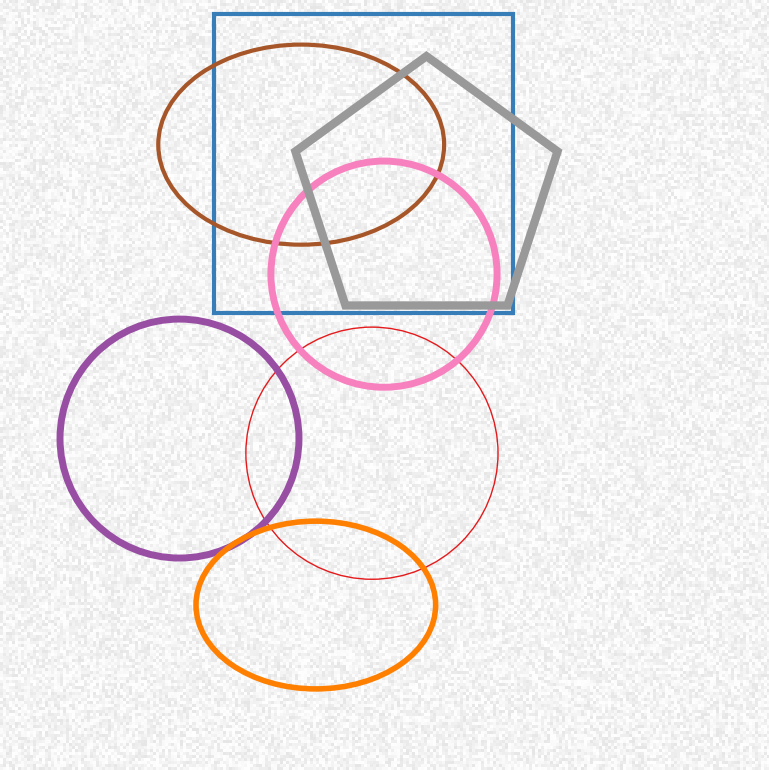[{"shape": "circle", "thickness": 0.5, "radius": 0.82, "center": [0.483, 0.411]}, {"shape": "square", "thickness": 1.5, "radius": 0.97, "center": [0.472, 0.788]}, {"shape": "circle", "thickness": 2.5, "radius": 0.78, "center": [0.233, 0.43]}, {"shape": "oval", "thickness": 2, "radius": 0.78, "center": [0.41, 0.214]}, {"shape": "oval", "thickness": 1.5, "radius": 0.93, "center": [0.391, 0.812]}, {"shape": "circle", "thickness": 2.5, "radius": 0.73, "center": [0.499, 0.644]}, {"shape": "pentagon", "thickness": 3, "radius": 0.89, "center": [0.554, 0.748]}]